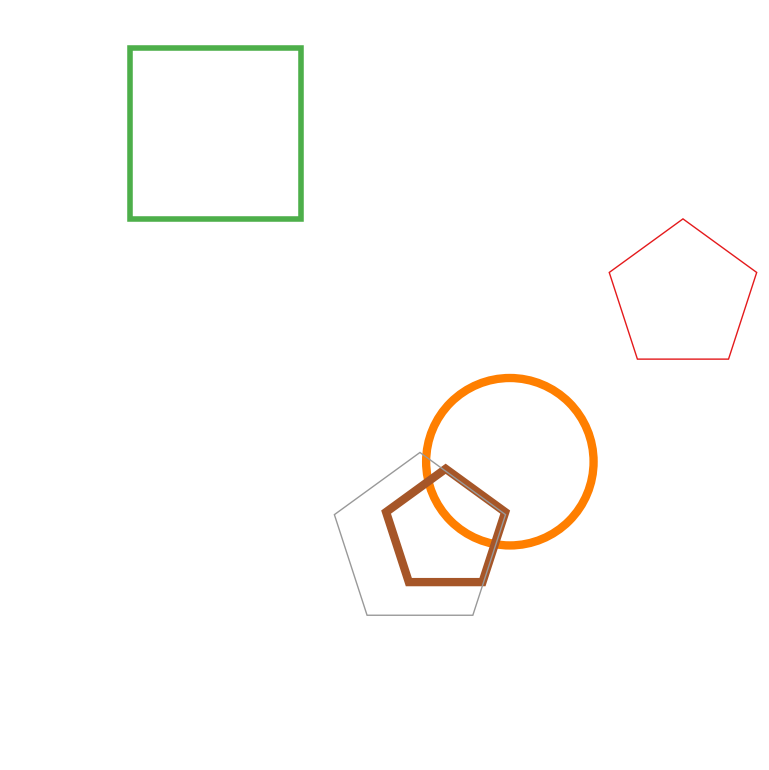[{"shape": "pentagon", "thickness": 0.5, "radius": 0.5, "center": [0.887, 0.615]}, {"shape": "square", "thickness": 2, "radius": 0.56, "center": [0.28, 0.827]}, {"shape": "circle", "thickness": 3, "radius": 0.54, "center": [0.662, 0.4]}, {"shape": "pentagon", "thickness": 3, "radius": 0.41, "center": [0.579, 0.31]}, {"shape": "pentagon", "thickness": 0.5, "radius": 0.58, "center": [0.545, 0.296]}]